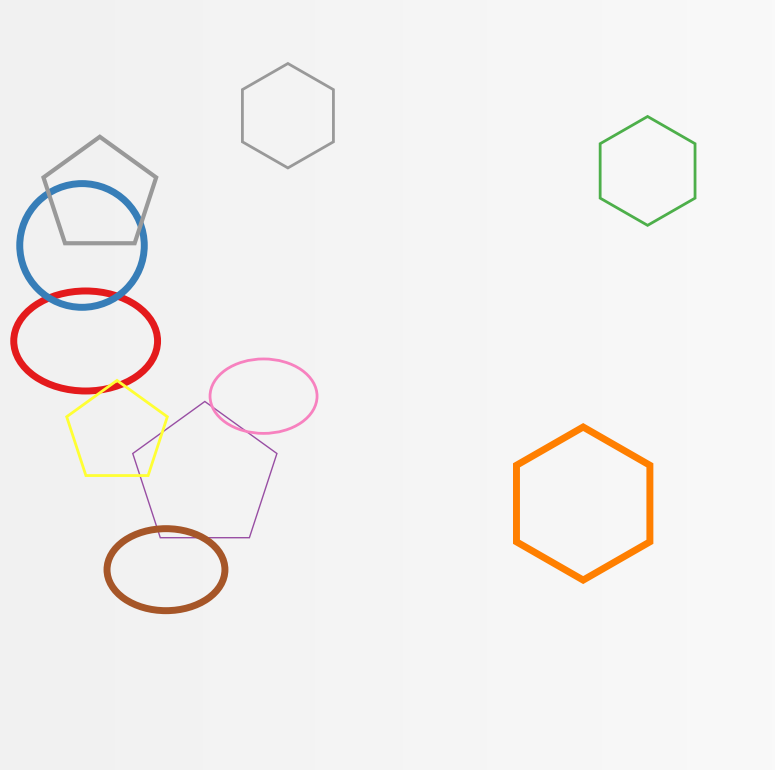[{"shape": "oval", "thickness": 2.5, "radius": 0.46, "center": [0.111, 0.557]}, {"shape": "circle", "thickness": 2.5, "radius": 0.4, "center": [0.106, 0.681]}, {"shape": "hexagon", "thickness": 1, "radius": 0.35, "center": [0.836, 0.778]}, {"shape": "pentagon", "thickness": 0.5, "radius": 0.49, "center": [0.264, 0.381]}, {"shape": "hexagon", "thickness": 2.5, "radius": 0.5, "center": [0.752, 0.346]}, {"shape": "pentagon", "thickness": 1, "radius": 0.34, "center": [0.151, 0.438]}, {"shape": "oval", "thickness": 2.5, "radius": 0.38, "center": [0.214, 0.26]}, {"shape": "oval", "thickness": 1, "radius": 0.35, "center": [0.34, 0.485]}, {"shape": "hexagon", "thickness": 1, "radius": 0.34, "center": [0.371, 0.85]}, {"shape": "pentagon", "thickness": 1.5, "radius": 0.38, "center": [0.129, 0.746]}]